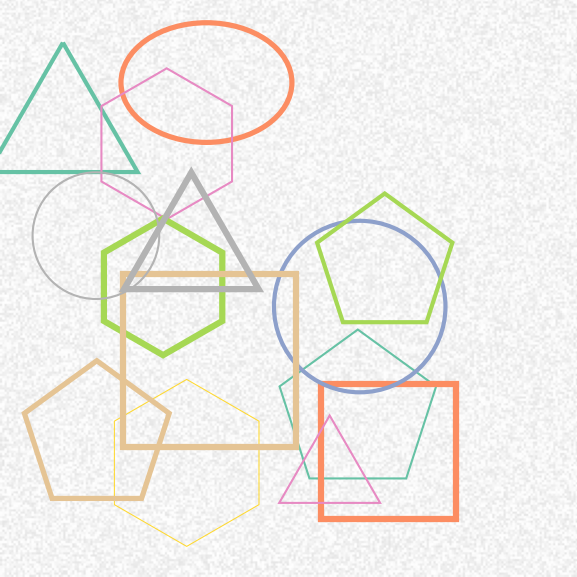[{"shape": "triangle", "thickness": 2, "radius": 0.75, "center": [0.109, 0.776]}, {"shape": "pentagon", "thickness": 1, "radius": 0.71, "center": [0.62, 0.286]}, {"shape": "oval", "thickness": 2.5, "radius": 0.74, "center": [0.357, 0.856]}, {"shape": "square", "thickness": 3, "radius": 0.58, "center": [0.673, 0.218]}, {"shape": "circle", "thickness": 2, "radius": 0.74, "center": [0.623, 0.468]}, {"shape": "triangle", "thickness": 1, "radius": 0.5, "center": [0.571, 0.179]}, {"shape": "hexagon", "thickness": 1, "radius": 0.65, "center": [0.289, 0.75]}, {"shape": "hexagon", "thickness": 3, "radius": 0.59, "center": [0.282, 0.502]}, {"shape": "pentagon", "thickness": 2, "radius": 0.62, "center": [0.666, 0.541]}, {"shape": "hexagon", "thickness": 0.5, "radius": 0.72, "center": [0.323, 0.198]}, {"shape": "pentagon", "thickness": 2.5, "radius": 0.66, "center": [0.168, 0.243]}, {"shape": "square", "thickness": 3, "radius": 0.75, "center": [0.363, 0.375]}, {"shape": "circle", "thickness": 1, "radius": 0.55, "center": [0.166, 0.591]}, {"shape": "triangle", "thickness": 3, "radius": 0.67, "center": [0.331, 0.566]}]